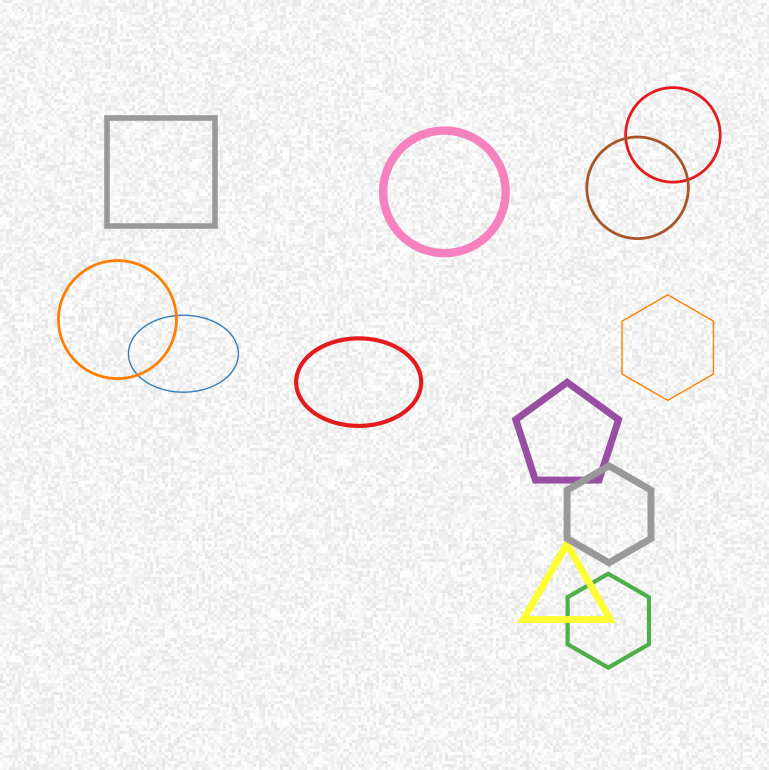[{"shape": "circle", "thickness": 1, "radius": 0.31, "center": [0.874, 0.825]}, {"shape": "oval", "thickness": 1.5, "radius": 0.41, "center": [0.466, 0.504]}, {"shape": "oval", "thickness": 0.5, "radius": 0.36, "center": [0.238, 0.541]}, {"shape": "hexagon", "thickness": 1.5, "radius": 0.31, "center": [0.79, 0.194]}, {"shape": "pentagon", "thickness": 2.5, "radius": 0.35, "center": [0.737, 0.433]}, {"shape": "circle", "thickness": 1, "radius": 0.38, "center": [0.153, 0.585]}, {"shape": "hexagon", "thickness": 0.5, "radius": 0.34, "center": [0.867, 0.549]}, {"shape": "triangle", "thickness": 2.5, "radius": 0.33, "center": [0.736, 0.228]}, {"shape": "circle", "thickness": 1, "radius": 0.33, "center": [0.828, 0.756]}, {"shape": "circle", "thickness": 3, "radius": 0.4, "center": [0.577, 0.751]}, {"shape": "square", "thickness": 2, "radius": 0.35, "center": [0.21, 0.776]}, {"shape": "hexagon", "thickness": 2.5, "radius": 0.31, "center": [0.791, 0.332]}]